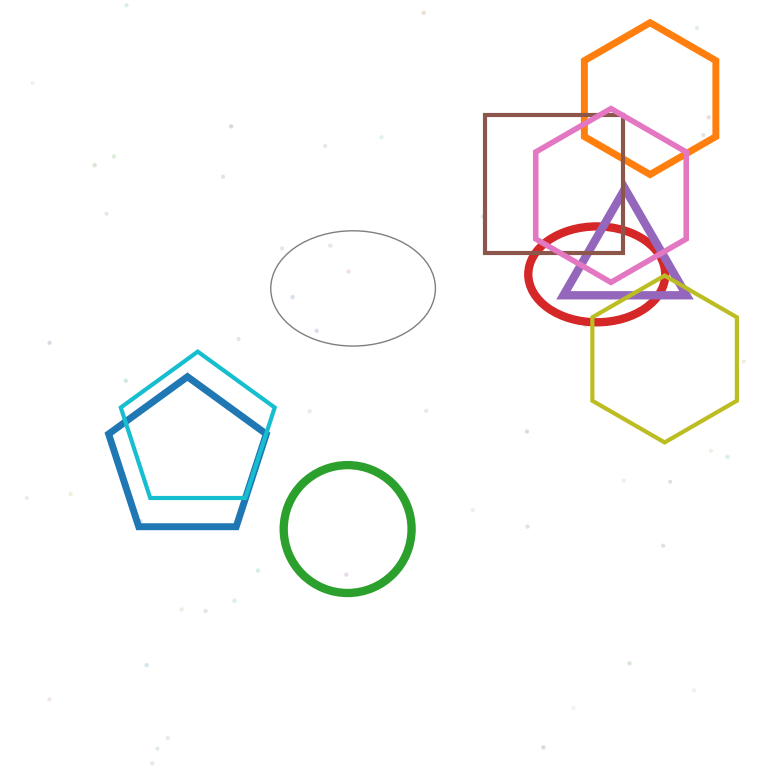[{"shape": "pentagon", "thickness": 2.5, "radius": 0.54, "center": [0.243, 0.403]}, {"shape": "hexagon", "thickness": 2.5, "radius": 0.49, "center": [0.844, 0.872]}, {"shape": "circle", "thickness": 3, "radius": 0.42, "center": [0.451, 0.313]}, {"shape": "oval", "thickness": 3, "radius": 0.44, "center": [0.775, 0.644]}, {"shape": "triangle", "thickness": 3, "radius": 0.46, "center": [0.812, 0.663]}, {"shape": "square", "thickness": 1.5, "radius": 0.45, "center": [0.719, 0.761]}, {"shape": "hexagon", "thickness": 2, "radius": 0.56, "center": [0.793, 0.746]}, {"shape": "oval", "thickness": 0.5, "radius": 0.53, "center": [0.459, 0.625]}, {"shape": "hexagon", "thickness": 1.5, "radius": 0.54, "center": [0.863, 0.534]}, {"shape": "pentagon", "thickness": 1.5, "radius": 0.53, "center": [0.257, 0.438]}]